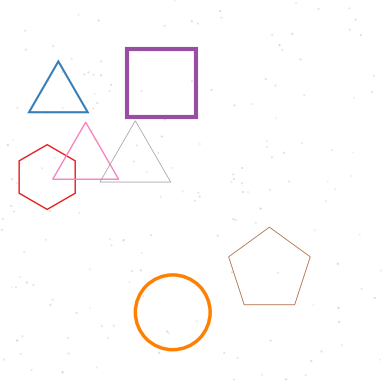[{"shape": "hexagon", "thickness": 1, "radius": 0.42, "center": [0.123, 0.54]}, {"shape": "triangle", "thickness": 1.5, "radius": 0.44, "center": [0.152, 0.753]}, {"shape": "square", "thickness": 3, "radius": 0.45, "center": [0.42, 0.785]}, {"shape": "circle", "thickness": 2.5, "radius": 0.49, "center": [0.449, 0.189]}, {"shape": "pentagon", "thickness": 0.5, "radius": 0.56, "center": [0.7, 0.299]}, {"shape": "triangle", "thickness": 1, "radius": 0.49, "center": [0.223, 0.584]}, {"shape": "triangle", "thickness": 0.5, "radius": 0.53, "center": [0.351, 0.58]}]